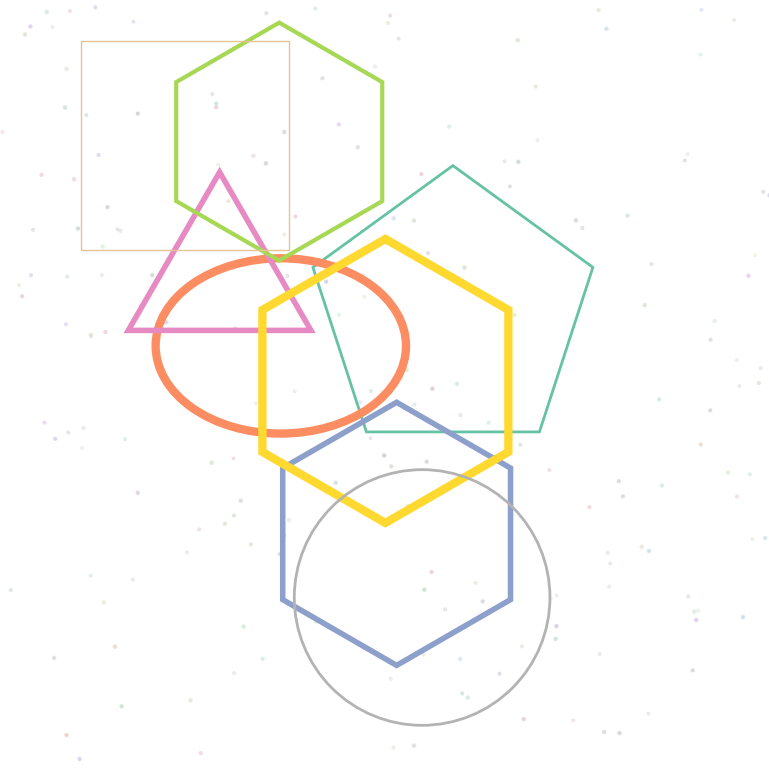[{"shape": "pentagon", "thickness": 1, "radius": 0.96, "center": [0.588, 0.594]}, {"shape": "oval", "thickness": 3, "radius": 0.81, "center": [0.365, 0.551]}, {"shape": "hexagon", "thickness": 2, "radius": 0.85, "center": [0.515, 0.307]}, {"shape": "triangle", "thickness": 2, "radius": 0.68, "center": [0.285, 0.639]}, {"shape": "hexagon", "thickness": 1.5, "radius": 0.77, "center": [0.363, 0.816]}, {"shape": "hexagon", "thickness": 3, "radius": 0.92, "center": [0.5, 0.505]}, {"shape": "square", "thickness": 0.5, "radius": 0.68, "center": [0.24, 0.811]}, {"shape": "circle", "thickness": 1, "radius": 0.83, "center": [0.548, 0.224]}]